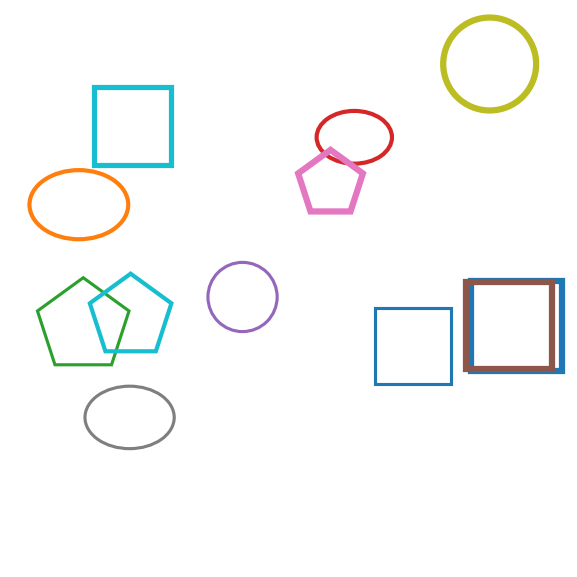[{"shape": "square", "thickness": 1.5, "radius": 0.33, "center": [0.714, 0.4]}, {"shape": "square", "thickness": 3, "radius": 0.39, "center": [0.895, 0.435]}, {"shape": "oval", "thickness": 2, "radius": 0.43, "center": [0.137, 0.645]}, {"shape": "pentagon", "thickness": 1.5, "radius": 0.42, "center": [0.144, 0.435]}, {"shape": "oval", "thickness": 2, "radius": 0.33, "center": [0.614, 0.761]}, {"shape": "circle", "thickness": 1.5, "radius": 0.3, "center": [0.42, 0.485]}, {"shape": "square", "thickness": 3, "radius": 0.37, "center": [0.881, 0.436]}, {"shape": "pentagon", "thickness": 3, "radius": 0.29, "center": [0.572, 0.681]}, {"shape": "oval", "thickness": 1.5, "radius": 0.39, "center": [0.224, 0.276]}, {"shape": "circle", "thickness": 3, "radius": 0.4, "center": [0.848, 0.888]}, {"shape": "pentagon", "thickness": 2, "radius": 0.37, "center": [0.226, 0.451]}, {"shape": "square", "thickness": 2.5, "radius": 0.34, "center": [0.229, 0.78]}]